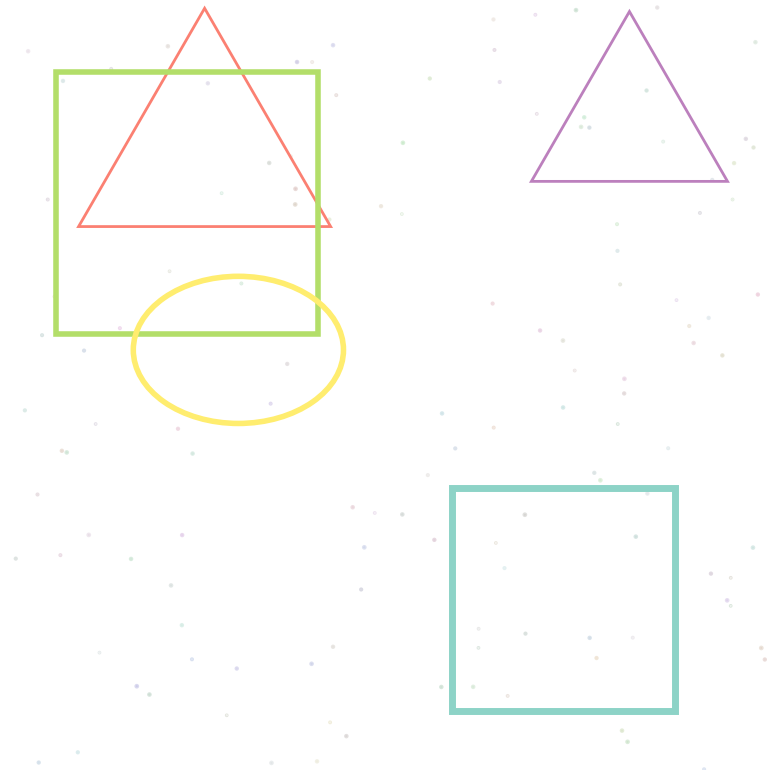[{"shape": "square", "thickness": 2.5, "radius": 0.72, "center": [0.732, 0.221]}, {"shape": "triangle", "thickness": 1, "radius": 0.94, "center": [0.266, 0.8]}, {"shape": "square", "thickness": 2, "radius": 0.85, "center": [0.243, 0.736]}, {"shape": "triangle", "thickness": 1, "radius": 0.74, "center": [0.817, 0.838]}, {"shape": "oval", "thickness": 2, "radius": 0.68, "center": [0.31, 0.546]}]